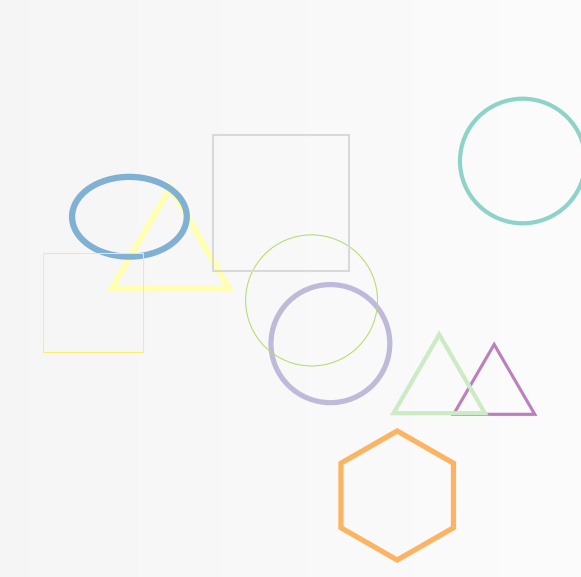[{"shape": "circle", "thickness": 2, "radius": 0.54, "center": [0.899, 0.72]}, {"shape": "triangle", "thickness": 3, "radius": 0.58, "center": [0.293, 0.558]}, {"shape": "circle", "thickness": 2.5, "radius": 0.51, "center": [0.568, 0.404]}, {"shape": "oval", "thickness": 3, "radius": 0.49, "center": [0.223, 0.624]}, {"shape": "hexagon", "thickness": 2.5, "radius": 0.56, "center": [0.683, 0.141]}, {"shape": "circle", "thickness": 0.5, "radius": 0.57, "center": [0.536, 0.479]}, {"shape": "square", "thickness": 1, "radius": 0.59, "center": [0.484, 0.648]}, {"shape": "triangle", "thickness": 1.5, "radius": 0.4, "center": [0.85, 0.322]}, {"shape": "triangle", "thickness": 2, "radius": 0.45, "center": [0.756, 0.329]}, {"shape": "square", "thickness": 0.5, "radius": 0.43, "center": [0.16, 0.475]}]